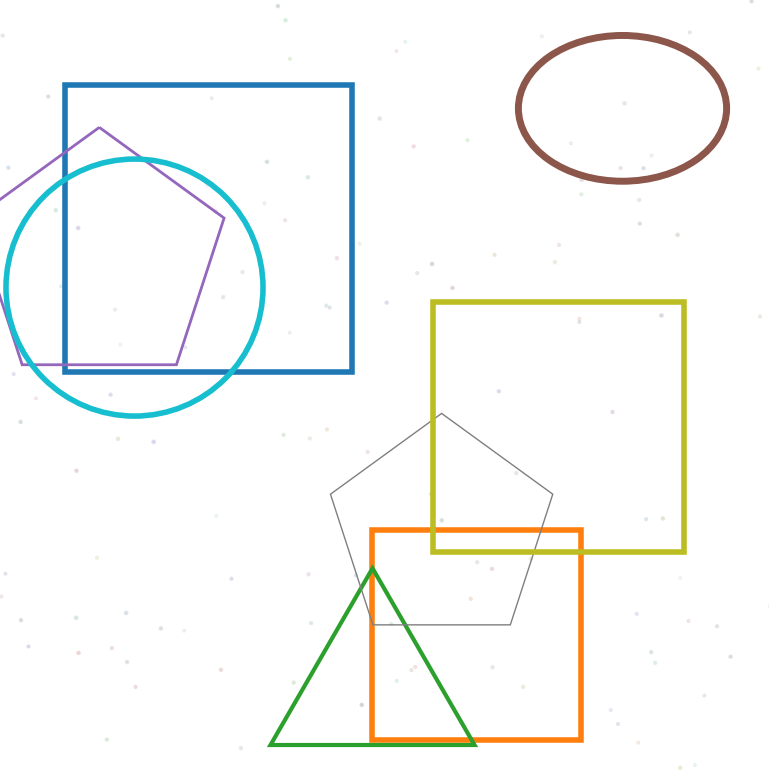[{"shape": "square", "thickness": 2, "radius": 0.93, "center": [0.271, 0.704]}, {"shape": "square", "thickness": 2, "radius": 0.68, "center": [0.619, 0.176]}, {"shape": "triangle", "thickness": 1.5, "radius": 0.76, "center": [0.484, 0.109]}, {"shape": "pentagon", "thickness": 1, "radius": 0.85, "center": [0.129, 0.664]}, {"shape": "oval", "thickness": 2.5, "radius": 0.68, "center": [0.808, 0.859]}, {"shape": "pentagon", "thickness": 0.5, "radius": 0.76, "center": [0.574, 0.311]}, {"shape": "square", "thickness": 2, "radius": 0.81, "center": [0.726, 0.445]}, {"shape": "circle", "thickness": 2, "radius": 0.83, "center": [0.175, 0.627]}]